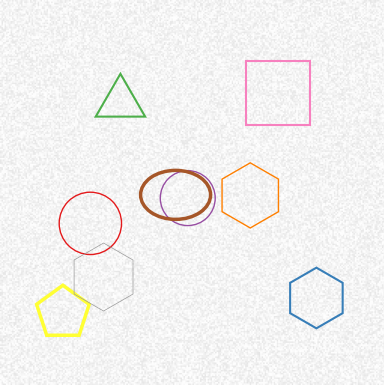[{"shape": "circle", "thickness": 1, "radius": 0.4, "center": [0.235, 0.42]}, {"shape": "hexagon", "thickness": 1.5, "radius": 0.39, "center": [0.822, 0.226]}, {"shape": "triangle", "thickness": 1.5, "radius": 0.37, "center": [0.313, 0.734]}, {"shape": "circle", "thickness": 1, "radius": 0.36, "center": [0.488, 0.485]}, {"shape": "hexagon", "thickness": 1, "radius": 0.42, "center": [0.65, 0.492]}, {"shape": "pentagon", "thickness": 2.5, "radius": 0.36, "center": [0.163, 0.187]}, {"shape": "oval", "thickness": 2.5, "radius": 0.45, "center": [0.456, 0.494]}, {"shape": "square", "thickness": 1.5, "radius": 0.41, "center": [0.722, 0.759]}, {"shape": "hexagon", "thickness": 0.5, "radius": 0.44, "center": [0.269, 0.28]}]